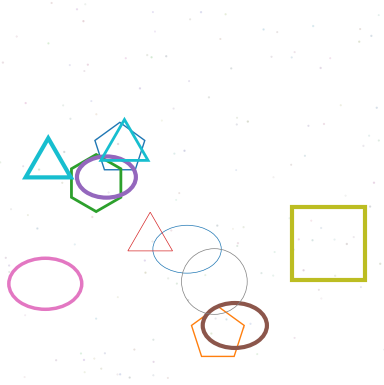[{"shape": "pentagon", "thickness": 1, "radius": 0.34, "center": [0.311, 0.614]}, {"shape": "oval", "thickness": 0.5, "radius": 0.44, "center": [0.486, 0.353]}, {"shape": "pentagon", "thickness": 1, "radius": 0.36, "center": [0.566, 0.132]}, {"shape": "hexagon", "thickness": 2, "radius": 0.37, "center": [0.25, 0.525]}, {"shape": "triangle", "thickness": 0.5, "radius": 0.34, "center": [0.39, 0.382]}, {"shape": "oval", "thickness": 3, "radius": 0.38, "center": [0.276, 0.54]}, {"shape": "oval", "thickness": 3, "radius": 0.42, "center": [0.61, 0.155]}, {"shape": "oval", "thickness": 2.5, "radius": 0.47, "center": [0.118, 0.263]}, {"shape": "circle", "thickness": 0.5, "radius": 0.43, "center": [0.557, 0.269]}, {"shape": "square", "thickness": 3, "radius": 0.47, "center": [0.852, 0.369]}, {"shape": "triangle", "thickness": 2, "radius": 0.35, "center": [0.323, 0.619]}, {"shape": "triangle", "thickness": 3, "radius": 0.34, "center": [0.125, 0.573]}]